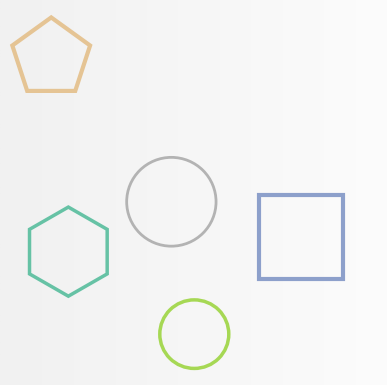[{"shape": "hexagon", "thickness": 2.5, "radius": 0.58, "center": [0.176, 0.346]}, {"shape": "square", "thickness": 3, "radius": 0.54, "center": [0.777, 0.384]}, {"shape": "circle", "thickness": 2.5, "radius": 0.45, "center": [0.501, 0.132]}, {"shape": "pentagon", "thickness": 3, "radius": 0.53, "center": [0.132, 0.849]}, {"shape": "circle", "thickness": 2, "radius": 0.58, "center": [0.442, 0.476]}]